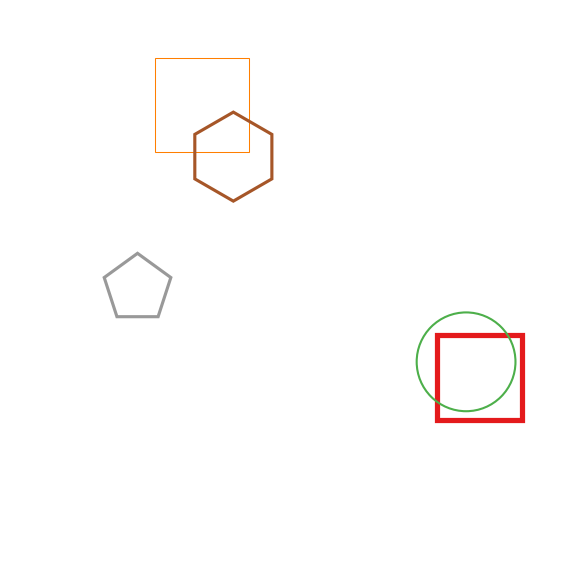[{"shape": "square", "thickness": 2.5, "radius": 0.37, "center": [0.831, 0.346]}, {"shape": "circle", "thickness": 1, "radius": 0.43, "center": [0.807, 0.373]}, {"shape": "square", "thickness": 0.5, "radius": 0.41, "center": [0.35, 0.817]}, {"shape": "hexagon", "thickness": 1.5, "radius": 0.39, "center": [0.404, 0.728]}, {"shape": "pentagon", "thickness": 1.5, "radius": 0.3, "center": [0.238, 0.5]}]